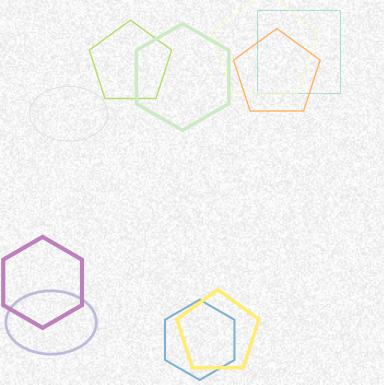[{"shape": "square", "thickness": 0.5, "radius": 0.54, "center": [0.775, 0.867]}, {"shape": "pentagon", "thickness": 0.5, "radius": 0.73, "center": [0.689, 0.875]}, {"shape": "oval", "thickness": 2, "radius": 0.59, "center": [0.133, 0.162]}, {"shape": "hexagon", "thickness": 1.5, "radius": 0.52, "center": [0.519, 0.117]}, {"shape": "pentagon", "thickness": 1, "radius": 0.59, "center": [0.719, 0.807]}, {"shape": "pentagon", "thickness": 1, "radius": 0.56, "center": [0.339, 0.835]}, {"shape": "oval", "thickness": 0.5, "radius": 0.51, "center": [0.179, 0.705]}, {"shape": "hexagon", "thickness": 3, "radius": 0.59, "center": [0.111, 0.267]}, {"shape": "hexagon", "thickness": 2.5, "radius": 0.69, "center": [0.474, 0.8]}, {"shape": "pentagon", "thickness": 2.5, "radius": 0.56, "center": [0.566, 0.136]}]